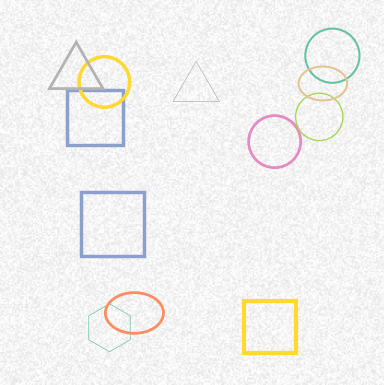[{"shape": "circle", "thickness": 1.5, "radius": 0.35, "center": [0.863, 0.855]}, {"shape": "hexagon", "thickness": 0.5, "radius": 0.31, "center": [0.284, 0.149]}, {"shape": "oval", "thickness": 2, "radius": 0.38, "center": [0.349, 0.187]}, {"shape": "square", "thickness": 2.5, "radius": 0.36, "center": [0.247, 0.695]}, {"shape": "square", "thickness": 2.5, "radius": 0.41, "center": [0.293, 0.418]}, {"shape": "circle", "thickness": 2, "radius": 0.34, "center": [0.713, 0.632]}, {"shape": "circle", "thickness": 1, "radius": 0.31, "center": [0.829, 0.696]}, {"shape": "circle", "thickness": 2.5, "radius": 0.33, "center": [0.271, 0.787]}, {"shape": "square", "thickness": 3, "radius": 0.34, "center": [0.701, 0.151]}, {"shape": "oval", "thickness": 1.5, "radius": 0.32, "center": [0.839, 0.783]}, {"shape": "triangle", "thickness": 0.5, "radius": 0.35, "center": [0.51, 0.771]}, {"shape": "triangle", "thickness": 2, "radius": 0.4, "center": [0.198, 0.81]}]